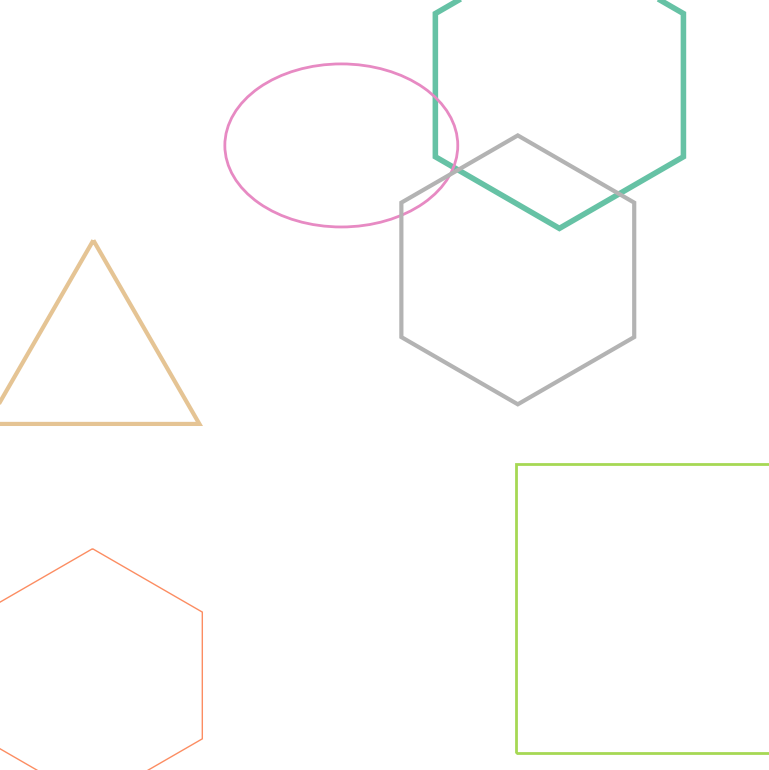[{"shape": "hexagon", "thickness": 2, "radius": 0.93, "center": [0.726, 0.889]}, {"shape": "hexagon", "thickness": 0.5, "radius": 0.82, "center": [0.12, 0.123]}, {"shape": "oval", "thickness": 1, "radius": 0.76, "center": [0.443, 0.811]}, {"shape": "square", "thickness": 1, "radius": 0.94, "center": [0.857, 0.21]}, {"shape": "triangle", "thickness": 1.5, "radius": 0.79, "center": [0.121, 0.529]}, {"shape": "hexagon", "thickness": 1.5, "radius": 0.87, "center": [0.672, 0.65]}]